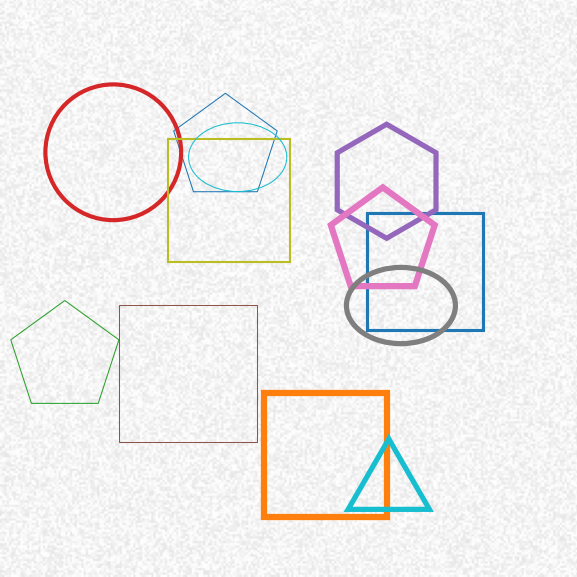[{"shape": "pentagon", "thickness": 0.5, "radius": 0.47, "center": [0.39, 0.743]}, {"shape": "square", "thickness": 1.5, "radius": 0.51, "center": [0.736, 0.529]}, {"shape": "square", "thickness": 3, "radius": 0.54, "center": [0.563, 0.211]}, {"shape": "pentagon", "thickness": 0.5, "radius": 0.49, "center": [0.112, 0.38]}, {"shape": "circle", "thickness": 2, "radius": 0.59, "center": [0.196, 0.735]}, {"shape": "hexagon", "thickness": 2.5, "radius": 0.49, "center": [0.669, 0.685]}, {"shape": "square", "thickness": 0.5, "radius": 0.59, "center": [0.325, 0.352]}, {"shape": "pentagon", "thickness": 3, "radius": 0.47, "center": [0.663, 0.58]}, {"shape": "oval", "thickness": 2.5, "radius": 0.47, "center": [0.694, 0.47]}, {"shape": "square", "thickness": 1, "radius": 0.53, "center": [0.396, 0.652]}, {"shape": "oval", "thickness": 0.5, "radius": 0.43, "center": [0.412, 0.727]}, {"shape": "triangle", "thickness": 2.5, "radius": 0.41, "center": [0.673, 0.158]}]